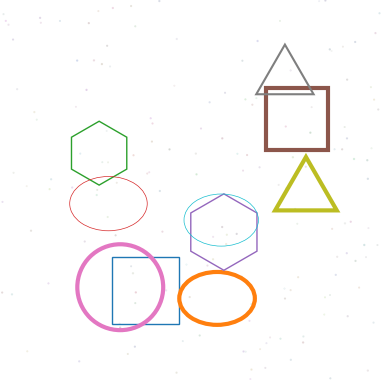[{"shape": "square", "thickness": 1, "radius": 0.44, "center": [0.378, 0.246]}, {"shape": "oval", "thickness": 3, "radius": 0.49, "center": [0.564, 0.225]}, {"shape": "hexagon", "thickness": 1, "radius": 0.41, "center": [0.257, 0.602]}, {"shape": "oval", "thickness": 0.5, "radius": 0.5, "center": [0.282, 0.471]}, {"shape": "hexagon", "thickness": 1, "radius": 0.5, "center": [0.581, 0.397]}, {"shape": "square", "thickness": 3, "radius": 0.4, "center": [0.772, 0.691]}, {"shape": "circle", "thickness": 3, "radius": 0.56, "center": [0.312, 0.254]}, {"shape": "triangle", "thickness": 1.5, "radius": 0.43, "center": [0.74, 0.798]}, {"shape": "triangle", "thickness": 3, "radius": 0.46, "center": [0.795, 0.5]}, {"shape": "oval", "thickness": 0.5, "radius": 0.48, "center": [0.575, 0.428]}]